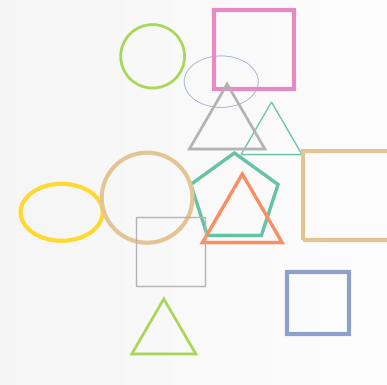[{"shape": "pentagon", "thickness": 2.5, "radius": 0.59, "center": [0.605, 0.484]}, {"shape": "triangle", "thickness": 1, "radius": 0.45, "center": [0.701, 0.644]}, {"shape": "triangle", "thickness": 2.5, "radius": 0.59, "center": [0.625, 0.429]}, {"shape": "square", "thickness": 3, "radius": 0.4, "center": [0.821, 0.212]}, {"shape": "oval", "thickness": 0.5, "radius": 0.48, "center": [0.571, 0.788]}, {"shape": "square", "thickness": 3, "radius": 0.51, "center": [0.655, 0.871]}, {"shape": "triangle", "thickness": 2, "radius": 0.48, "center": [0.423, 0.128]}, {"shape": "circle", "thickness": 2, "radius": 0.41, "center": [0.394, 0.854]}, {"shape": "oval", "thickness": 3, "radius": 0.53, "center": [0.159, 0.449]}, {"shape": "square", "thickness": 3, "radius": 0.57, "center": [0.898, 0.493]}, {"shape": "circle", "thickness": 3, "radius": 0.58, "center": [0.38, 0.487]}, {"shape": "triangle", "thickness": 2, "radius": 0.56, "center": [0.586, 0.669]}, {"shape": "square", "thickness": 1, "radius": 0.45, "center": [0.44, 0.346]}]